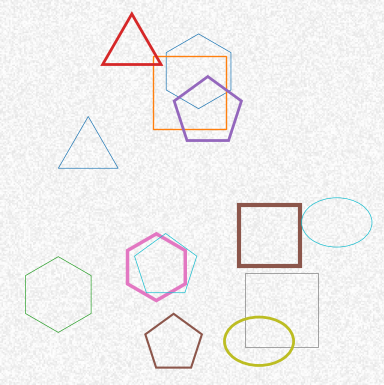[{"shape": "hexagon", "thickness": 0.5, "radius": 0.49, "center": [0.516, 0.815]}, {"shape": "triangle", "thickness": 0.5, "radius": 0.45, "center": [0.229, 0.608]}, {"shape": "square", "thickness": 1, "radius": 0.47, "center": [0.492, 0.759]}, {"shape": "hexagon", "thickness": 0.5, "radius": 0.49, "center": [0.151, 0.235]}, {"shape": "triangle", "thickness": 2, "radius": 0.44, "center": [0.342, 0.876]}, {"shape": "pentagon", "thickness": 2, "radius": 0.46, "center": [0.54, 0.709]}, {"shape": "square", "thickness": 3, "radius": 0.4, "center": [0.7, 0.389]}, {"shape": "pentagon", "thickness": 1.5, "radius": 0.39, "center": [0.451, 0.108]}, {"shape": "hexagon", "thickness": 2.5, "radius": 0.43, "center": [0.406, 0.306]}, {"shape": "square", "thickness": 0.5, "radius": 0.48, "center": [0.731, 0.195]}, {"shape": "oval", "thickness": 2, "radius": 0.45, "center": [0.673, 0.114]}, {"shape": "pentagon", "thickness": 0.5, "radius": 0.43, "center": [0.43, 0.308]}, {"shape": "oval", "thickness": 0.5, "radius": 0.46, "center": [0.875, 0.422]}]